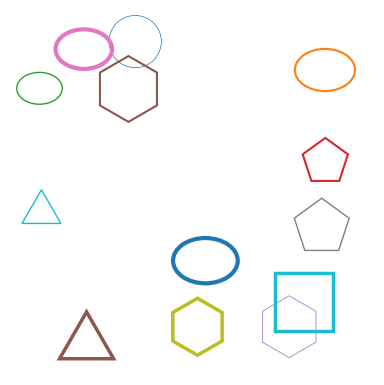[{"shape": "circle", "thickness": 0.5, "radius": 0.34, "center": [0.351, 0.892]}, {"shape": "oval", "thickness": 3, "radius": 0.42, "center": [0.533, 0.323]}, {"shape": "oval", "thickness": 1.5, "radius": 0.39, "center": [0.844, 0.818]}, {"shape": "oval", "thickness": 1, "radius": 0.3, "center": [0.103, 0.771]}, {"shape": "pentagon", "thickness": 1.5, "radius": 0.31, "center": [0.845, 0.58]}, {"shape": "hexagon", "thickness": 0.5, "radius": 0.4, "center": [0.751, 0.151]}, {"shape": "triangle", "thickness": 2.5, "radius": 0.41, "center": [0.225, 0.109]}, {"shape": "hexagon", "thickness": 1.5, "radius": 0.43, "center": [0.334, 0.769]}, {"shape": "oval", "thickness": 3, "radius": 0.37, "center": [0.218, 0.872]}, {"shape": "pentagon", "thickness": 1, "radius": 0.37, "center": [0.836, 0.41]}, {"shape": "hexagon", "thickness": 2.5, "radius": 0.37, "center": [0.513, 0.151]}, {"shape": "triangle", "thickness": 1, "radius": 0.29, "center": [0.108, 0.449]}, {"shape": "square", "thickness": 2.5, "radius": 0.37, "center": [0.79, 0.216]}]